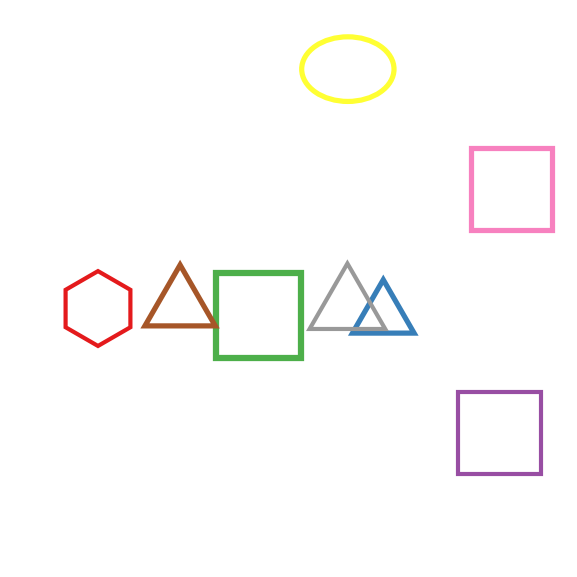[{"shape": "hexagon", "thickness": 2, "radius": 0.32, "center": [0.17, 0.465]}, {"shape": "triangle", "thickness": 2.5, "radius": 0.31, "center": [0.664, 0.453]}, {"shape": "square", "thickness": 3, "radius": 0.37, "center": [0.448, 0.453]}, {"shape": "square", "thickness": 2, "radius": 0.36, "center": [0.865, 0.25]}, {"shape": "oval", "thickness": 2.5, "radius": 0.4, "center": [0.602, 0.879]}, {"shape": "triangle", "thickness": 2.5, "radius": 0.35, "center": [0.312, 0.47]}, {"shape": "square", "thickness": 2.5, "radius": 0.35, "center": [0.886, 0.672]}, {"shape": "triangle", "thickness": 2, "radius": 0.38, "center": [0.602, 0.467]}]